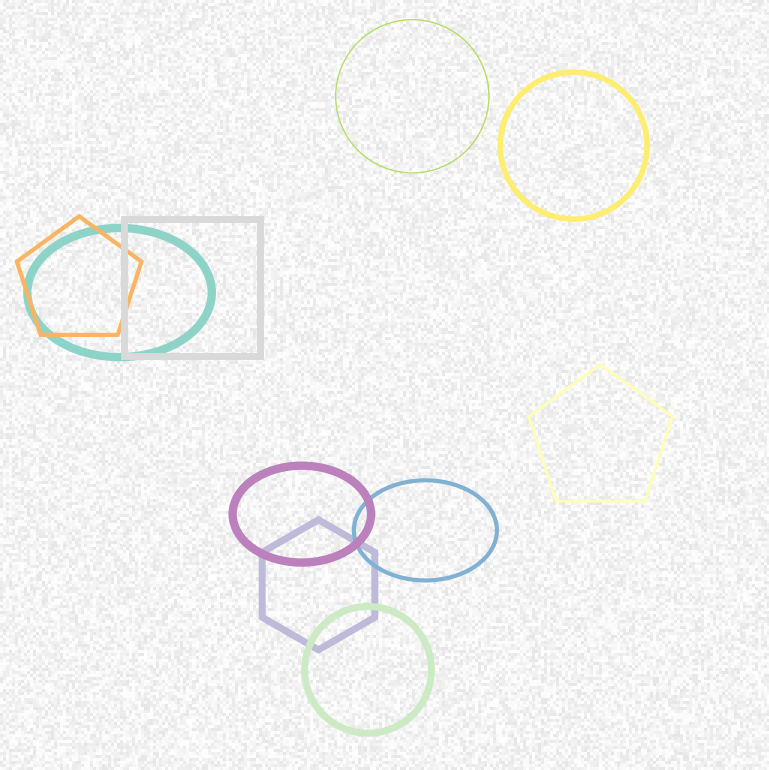[{"shape": "oval", "thickness": 3, "radius": 0.6, "center": [0.155, 0.62]}, {"shape": "pentagon", "thickness": 1, "radius": 0.49, "center": [0.78, 0.429]}, {"shape": "hexagon", "thickness": 2.5, "radius": 0.42, "center": [0.414, 0.241]}, {"shape": "oval", "thickness": 1.5, "radius": 0.46, "center": [0.552, 0.311]}, {"shape": "pentagon", "thickness": 1.5, "radius": 0.43, "center": [0.103, 0.634]}, {"shape": "circle", "thickness": 0.5, "radius": 0.5, "center": [0.535, 0.875]}, {"shape": "square", "thickness": 2.5, "radius": 0.44, "center": [0.249, 0.627]}, {"shape": "oval", "thickness": 3, "radius": 0.45, "center": [0.392, 0.332]}, {"shape": "circle", "thickness": 2.5, "radius": 0.41, "center": [0.478, 0.13]}, {"shape": "circle", "thickness": 2, "radius": 0.48, "center": [0.745, 0.811]}]